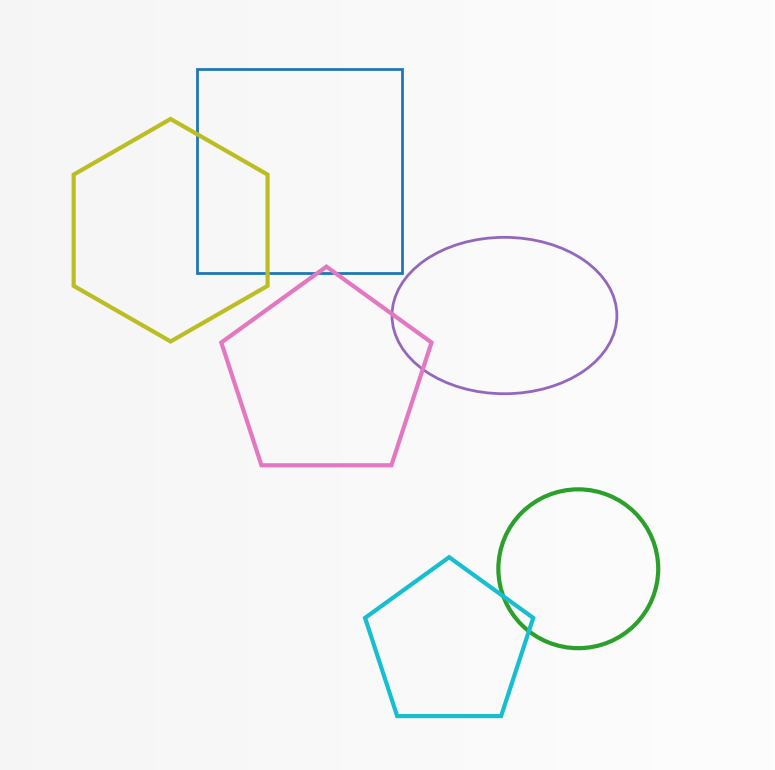[{"shape": "square", "thickness": 1, "radius": 0.66, "center": [0.387, 0.778]}, {"shape": "circle", "thickness": 1.5, "radius": 0.52, "center": [0.746, 0.261]}, {"shape": "oval", "thickness": 1, "radius": 0.73, "center": [0.651, 0.59]}, {"shape": "pentagon", "thickness": 1.5, "radius": 0.71, "center": [0.421, 0.511]}, {"shape": "hexagon", "thickness": 1.5, "radius": 0.72, "center": [0.22, 0.701]}, {"shape": "pentagon", "thickness": 1.5, "radius": 0.57, "center": [0.58, 0.162]}]